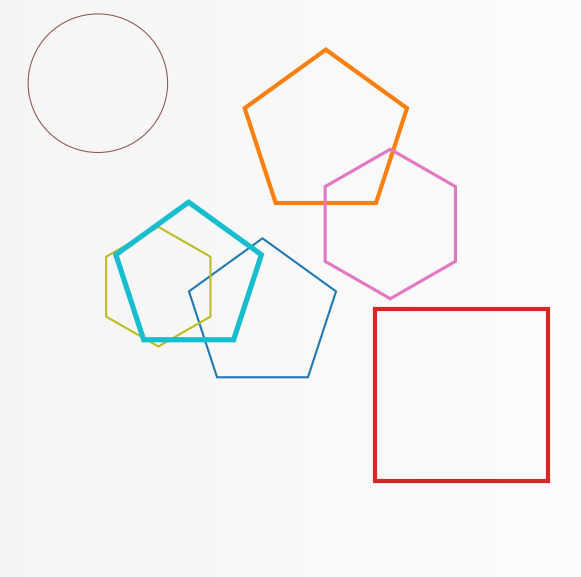[{"shape": "pentagon", "thickness": 1, "radius": 0.67, "center": [0.452, 0.453]}, {"shape": "pentagon", "thickness": 2, "radius": 0.73, "center": [0.561, 0.766]}, {"shape": "square", "thickness": 2, "radius": 0.74, "center": [0.794, 0.315]}, {"shape": "circle", "thickness": 0.5, "radius": 0.6, "center": [0.168, 0.855]}, {"shape": "hexagon", "thickness": 1.5, "radius": 0.65, "center": [0.671, 0.611]}, {"shape": "hexagon", "thickness": 1, "radius": 0.52, "center": [0.272, 0.503]}, {"shape": "pentagon", "thickness": 2.5, "radius": 0.66, "center": [0.325, 0.517]}]